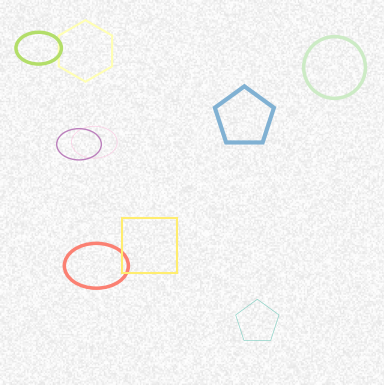[{"shape": "pentagon", "thickness": 0.5, "radius": 0.3, "center": [0.668, 0.164]}, {"shape": "hexagon", "thickness": 1.5, "radius": 0.4, "center": [0.222, 0.868]}, {"shape": "oval", "thickness": 2.5, "radius": 0.42, "center": [0.25, 0.31]}, {"shape": "pentagon", "thickness": 3, "radius": 0.4, "center": [0.635, 0.695]}, {"shape": "oval", "thickness": 2.5, "radius": 0.3, "center": [0.1, 0.875]}, {"shape": "oval", "thickness": 0.5, "radius": 0.3, "center": [0.245, 0.631]}, {"shape": "oval", "thickness": 1, "radius": 0.29, "center": [0.205, 0.625]}, {"shape": "circle", "thickness": 2.5, "radius": 0.4, "center": [0.869, 0.825]}, {"shape": "square", "thickness": 1.5, "radius": 0.36, "center": [0.388, 0.363]}]